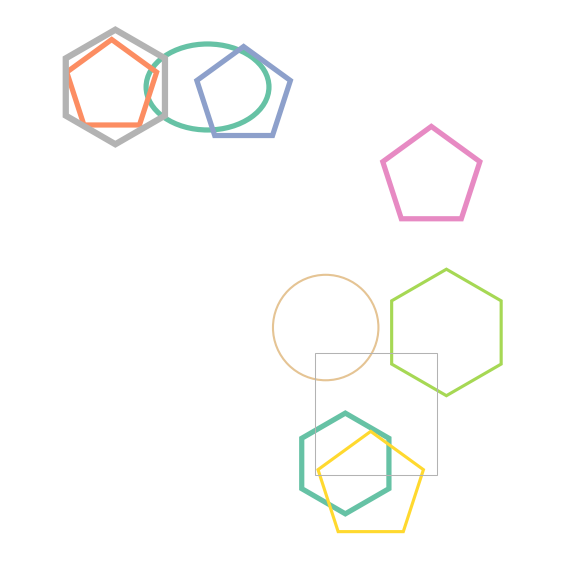[{"shape": "hexagon", "thickness": 2.5, "radius": 0.44, "center": [0.598, 0.197]}, {"shape": "oval", "thickness": 2.5, "radius": 0.53, "center": [0.359, 0.849]}, {"shape": "pentagon", "thickness": 2.5, "radius": 0.41, "center": [0.193, 0.849]}, {"shape": "pentagon", "thickness": 2.5, "radius": 0.43, "center": [0.422, 0.833]}, {"shape": "pentagon", "thickness": 2.5, "radius": 0.44, "center": [0.747, 0.692]}, {"shape": "hexagon", "thickness": 1.5, "radius": 0.55, "center": [0.773, 0.423]}, {"shape": "pentagon", "thickness": 1.5, "radius": 0.48, "center": [0.642, 0.156]}, {"shape": "circle", "thickness": 1, "radius": 0.46, "center": [0.564, 0.432]}, {"shape": "square", "thickness": 0.5, "radius": 0.53, "center": [0.652, 0.282]}, {"shape": "hexagon", "thickness": 3, "radius": 0.5, "center": [0.2, 0.849]}]